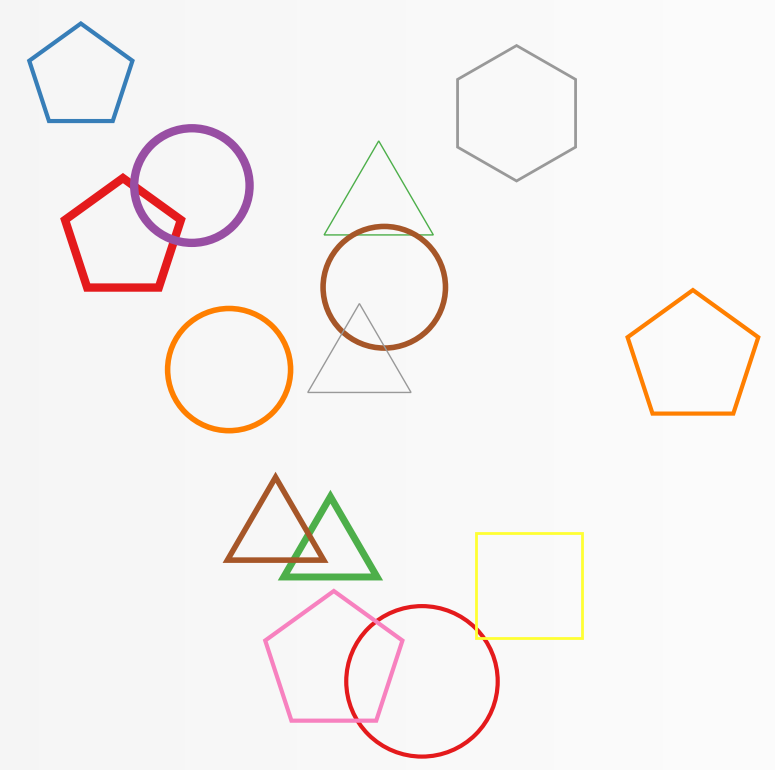[{"shape": "pentagon", "thickness": 3, "radius": 0.39, "center": [0.159, 0.69]}, {"shape": "circle", "thickness": 1.5, "radius": 0.49, "center": [0.544, 0.115]}, {"shape": "pentagon", "thickness": 1.5, "radius": 0.35, "center": [0.104, 0.899]}, {"shape": "triangle", "thickness": 2.5, "radius": 0.35, "center": [0.426, 0.285]}, {"shape": "triangle", "thickness": 0.5, "radius": 0.41, "center": [0.489, 0.736]}, {"shape": "circle", "thickness": 3, "radius": 0.37, "center": [0.248, 0.759]}, {"shape": "circle", "thickness": 2, "radius": 0.4, "center": [0.296, 0.52]}, {"shape": "pentagon", "thickness": 1.5, "radius": 0.44, "center": [0.894, 0.535]}, {"shape": "square", "thickness": 1, "radius": 0.34, "center": [0.683, 0.24]}, {"shape": "triangle", "thickness": 2, "radius": 0.36, "center": [0.356, 0.308]}, {"shape": "circle", "thickness": 2, "radius": 0.39, "center": [0.496, 0.627]}, {"shape": "pentagon", "thickness": 1.5, "radius": 0.47, "center": [0.431, 0.139]}, {"shape": "hexagon", "thickness": 1, "radius": 0.44, "center": [0.667, 0.853]}, {"shape": "triangle", "thickness": 0.5, "radius": 0.38, "center": [0.464, 0.529]}]